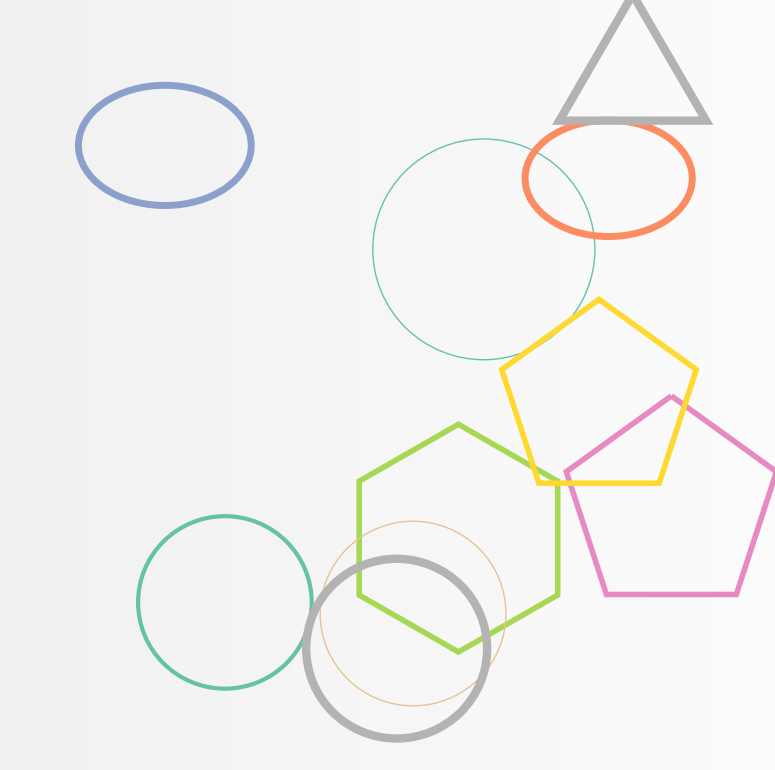[{"shape": "circle", "thickness": 0.5, "radius": 0.72, "center": [0.624, 0.676]}, {"shape": "circle", "thickness": 1.5, "radius": 0.56, "center": [0.29, 0.218]}, {"shape": "oval", "thickness": 2.5, "radius": 0.54, "center": [0.785, 0.768]}, {"shape": "oval", "thickness": 2.5, "radius": 0.56, "center": [0.213, 0.811]}, {"shape": "pentagon", "thickness": 2, "radius": 0.71, "center": [0.866, 0.343]}, {"shape": "hexagon", "thickness": 2, "radius": 0.74, "center": [0.592, 0.301]}, {"shape": "pentagon", "thickness": 2, "radius": 0.66, "center": [0.773, 0.479]}, {"shape": "circle", "thickness": 0.5, "radius": 0.6, "center": [0.533, 0.203]}, {"shape": "circle", "thickness": 3, "radius": 0.58, "center": [0.512, 0.158]}, {"shape": "triangle", "thickness": 3, "radius": 0.55, "center": [0.816, 0.898]}]